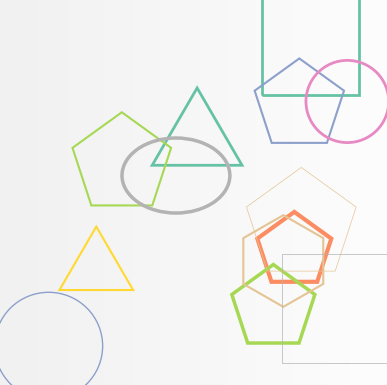[{"shape": "triangle", "thickness": 2, "radius": 0.67, "center": [0.509, 0.638]}, {"shape": "square", "thickness": 2, "radius": 0.63, "center": [0.801, 0.879]}, {"shape": "pentagon", "thickness": 3, "radius": 0.5, "center": [0.76, 0.349]}, {"shape": "pentagon", "thickness": 1.5, "radius": 0.61, "center": [0.772, 0.727]}, {"shape": "circle", "thickness": 1, "radius": 0.7, "center": [0.126, 0.101]}, {"shape": "circle", "thickness": 2, "radius": 0.53, "center": [0.896, 0.736]}, {"shape": "pentagon", "thickness": 1.5, "radius": 0.67, "center": [0.314, 0.575]}, {"shape": "pentagon", "thickness": 2.5, "radius": 0.56, "center": [0.705, 0.2]}, {"shape": "triangle", "thickness": 1.5, "radius": 0.55, "center": [0.248, 0.302]}, {"shape": "pentagon", "thickness": 0.5, "radius": 0.74, "center": [0.778, 0.416]}, {"shape": "hexagon", "thickness": 1.5, "radius": 0.6, "center": [0.731, 0.322]}, {"shape": "square", "thickness": 0.5, "radius": 0.71, "center": [0.872, 0.199]}, {"shape": "oval", "thickness": 2.5, "radius": 0.7, "center": [0.454, 0.544]}]